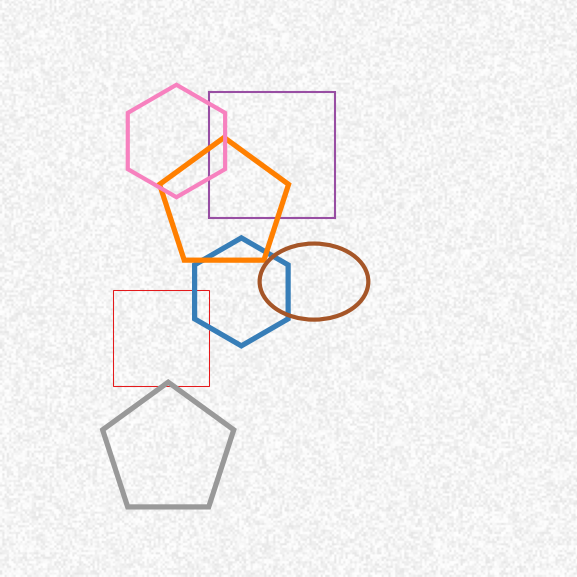[{"shape": "square", "thickness": 0.5, "radius": 0.42, "center": [0.279, 0.414]}, {"shape": "hexagon", "thickness": 2.5, "radius": 0.47, "center": [0.418, 0.494]}, {"shape": "square", "thickness": 1, "radius": 0.54, "center": [0.471, 0.731]}, {"shape": "pentagon", "thickness": 2.5, "radius": 0.59, "center": [0.388, 0.644]}, {"shape": "oval", "thickness": 2, "radius": 0.47, "center": [0.544, 0.512]}, {"shape": "hexagon", "thickness": 2, "radius": 0.49, "center": [0.306, 0.755]}, {"shape": "pentagon", "thickness": 2.5, "radius": 0.6, "center": [0.291, 0.218]}]